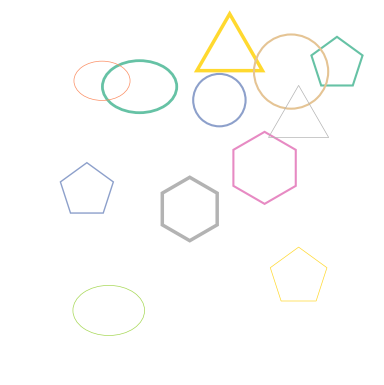[{"shape": "oval", "thickness": 2, "radius": 0.48, "center": [0.363, 0.775]}, {"shape": "pentagon", "thickness": 1.5, "radius": 0.35, "center": [0.875, 0.834]}, {"shape": "oval", "thickness": 0.5, "radius": 0.36, "center": [0.265, 0.79]}, {"shape": "circle", "thickness": 1.5, "radius": 0.34, "center": [0.57, 0.74]}, {"shape": "pentagon", "thickness": 1, "radius": 0.36, "center": [0.226, 0.505]}, {"shape": "hexagon", "thickness": 1.5, "radius": 0.47, "center": [0.687, 0.564]}, {"shape": "oval", "thickness": 0.5, "radius": 0.47, "center": [0.282, 0.194]}, {"shape": "pentagon", "thickness": 0.5, "radius": 0.39, "center": [0.776, 0.281]}, {"shape": "triangle", "thickness": 2.5, "radius": 0.49, "center": [0.597, 0.866]}, {"shape": "circle", "thickness": 1.5, "radius": 0.48, "center": [0.756, 0.814]}, {"shape": "triangle", "thickness": 0.5, "radius": 0.45, "center": [0.776, 0.688]}, {"shape": "hexagon", "thickness": 2.5, "radius": 0.41, "center": [0.493, 0.457]}]